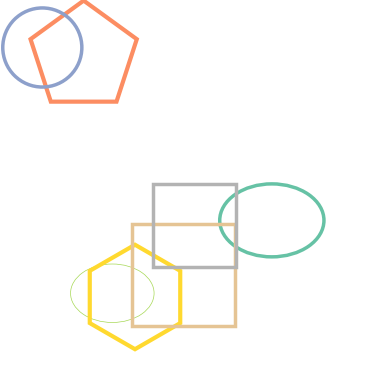[{"shape": "oval", "thickness": 2.5, "radius": 0.68, "center": [0.706, 0.428]}, {"shape": "pentagon", "thickness": 3, "radius": 0.73, "center": [0.217, 0.853]}, {"shape": "circle", "thickness": 2.5, "radius": 0.51, "center": [0.11, 0.877]}, {"shape": "oval", "thickness": 0.5, "radius": 0.54, "center": [0.292, 0.238]}, {"shape": "hexagon", "thickness": 3, "radius": 0.68, "center": [0.351, 0.229]}, {"shape": "square", "thickness": 2.5, "radius": 0.66, "center": [0.477, 0.286]}, {"shape": "square", "thickness": 2.5, "radius": 0.54, "center": [0.505, 0.415]}]